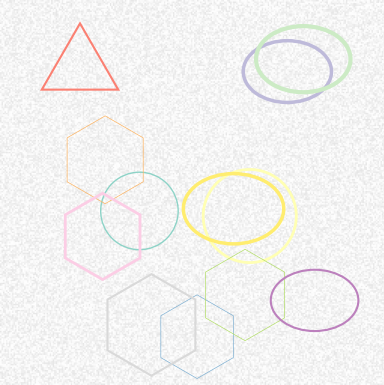[{"shape": "circle", "thickness": 1, "radius": 0.5, "center": [0.362, 0.452]}, {"shape": "circle", "thickness": 2, "radius": 0.6, "center": [0.649, 0.439]}, {"shape": "oval", "thickness": 2.5, "radius": 0.57, "center": [0.746, 0.814]}, {"shape": "triangle", "thickness": 1.5, "radius": 0.57, "center": [0.208, 0.825]}, {"shape": "hexagon", "thickness": 0.5, "radius": 0.54, "center": [0.512, 0.126]}, {"shape": "hexagon", "thickness": 0.5, "radius": 0.57, "center": [0.273, 0.585]}, {"shape": "hexagon", "thickness": 0.5, "radius": 0.59, "center": [0.637, 0.234]}, {"shape": "hexagon", "thickness": 2, "radius": 0.56, "center": [0.267, 0.386]}, {"shape": "hexagon", "thickness": 1.5, "radius": 0.66, "center": [0.393, 0.156]}, {"shape": "oval", "thickness": 1.5, "radius": 0.57, "center": [0.817, 0.22]}, {"shape": "oval", "thickness": 3, "radius": 0.61, "center": [0.788, 0.846]}, {"shape": "oval", "thickness": 2.5, "radius": 0.65, "center": [0.607, 0.458]}]